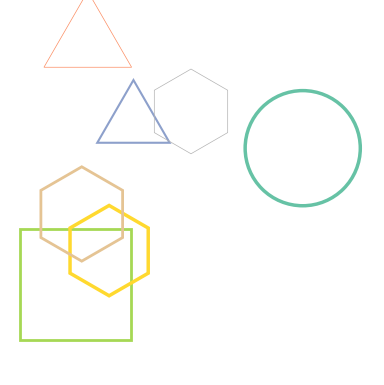[{"shape": "circle", "thickness": 2.5, "radius": 0.75, "center": [0.786, 0.615]}, {"shape": "triangle", "thickness": 0.5, "radius": 0.66, "center": [0.228, 0.891]}, {"shape": "triangle", "thickness": 1.5, "radius": 0.54, "center": [0.347, 0.683]}, {"shape": "square", "thickness": 2, "radius": 0.72, "center": [0.196, 0.262]}, {"shape": "hexagon", "thickness": 2.5, "radius": 0.59, "center": [0.283, 0.349]}, {"shape": "hexagon", "thickness": 2, "radius": 0.61, "center": [0.212, 0.444]}, {"shape": "hexagon", "thickness": 0.5, "radius": 0.55, "center": [0.496, 0.711]}]